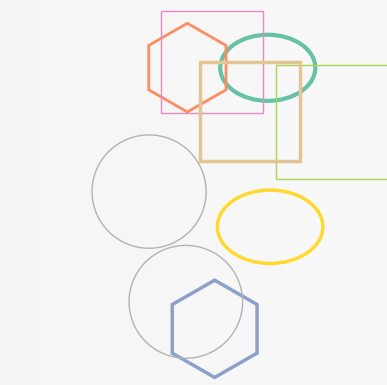[{"shape": "oval", "thickness": 3, "radius": 0.61, "center": [0.691, 0.824]}, {"shape": "hexagon", "thickness": 2, "radius": 0.58, "center": [0.484, 0.824]}, {"shape": "hexagon", "thickness": 2.5, "radius": 0.63, "center": [0.554, 0.146]}, {"shape": "square", "thickness": 1, "radius": 0.66, "center": [0.548, 0.84]}, {"shape": "square", "thickness": 1, "radius": 0.73, "center": [0.86, 0.683]}, {"shape": "oval", "thickness": 2.5, "radius": 0.68, "center": [0.697, 0.411]}, {"shape": "square", "thickness": 2.5, "radius": 0.64, "center": [0.645, 0.71]}, {"shape": "circle", "thickness": 1, "radius": 0.73, "center": [0.48, 0.216]}, {"shape": "circle", "thickness": 1, "radius": 0.74, "center": [0.385, 0.502]}]